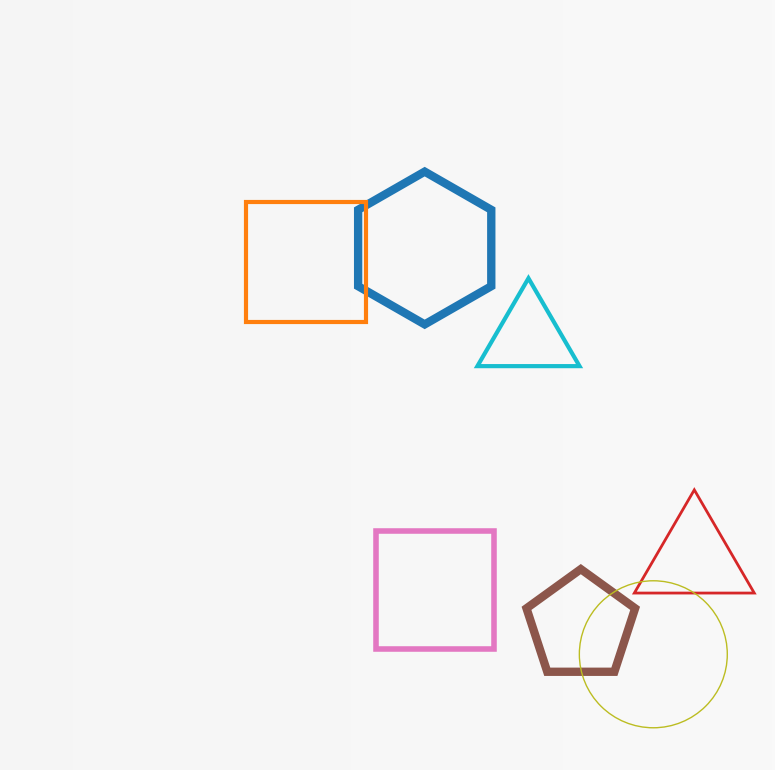[{"shape": "hexagon", "thickness": 3, "radius": 0.5, "center": [0.548, 0.678]}, {"shape": "square", "thickness": 1.5, "radius": 0.39, "center": [0.394, 0.66]}, {"shape": "triangle", "thickness": 1, "radius": 0.45, "center": [0.896, 0.274]}, {"shape": "pentagon", "thickness": 3, "radius": 0.37, "center": [0.749, 0.187]}, {"shape": "square", "thickness": 2, "radius": 0.38, "center": [0.561, 0.234]}, {"shape": "circle", "thickness": 0.5, "radius": 0.48, "center": [0.843, 0.15]}, {"shape": "triangle", "thickness": 1.5, "radius": 0.38, "center": [0.682, 0.563]}]